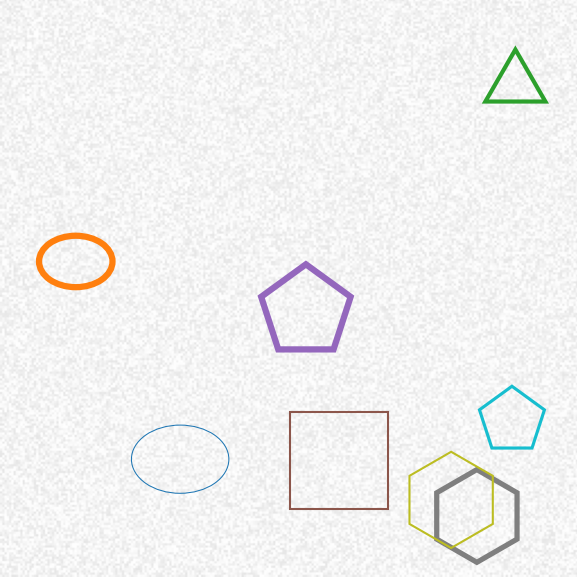[{"shape": "oval", "thickness": 0.5, "radius": 0.42, "center": [0.312, 0.204]}, {"shape": "oval", "thickness": 3, "radius": 0.32, "center": [0.131, 0.546]}, {"shape": "triangle", "thickness": 2, "radius": 0.3, "center": [0.892, 0.853]}, {"shape": "pentagon", "thickness": 3, "radius": 0.41, "center": [0.53, 0.46]}, {"shape": "square", "thickness": 1, "radius": 0.42, "center": [0.587, 0.202]}, {"shape": "hexagon", "thickness": 2.5, "radius": 0.4, "center": [0.826, 0.106]}, {"shape": "hexagon", "thickness": 1, "radius": 0.42, "center": [0.781, 0.134]}, {"shape": "pentagon", "thickness": 1.5, "radius": 0.3, "center": [0.886, 0.271]}]